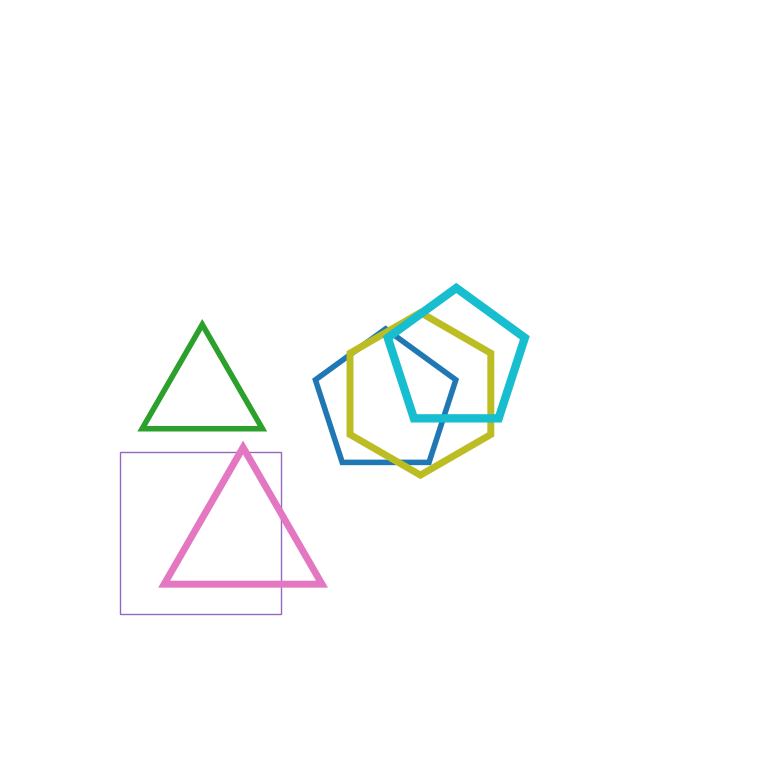[{"shape": "pentagon", "thickness": 2, "radius": 0.48, "center": [0.501, 0.477]}, {"shape": "triangle", "thickness": 2, "radius": 0.45, "center": [0.263, 0.488]}, {"shape": "square", "thickness": 0.5, "radius": 0.52, "center": [0.26, 0.308]}, {"shape": "triangle", "thickness": 2.5, "radius": 0.59, "center": [0.316, 0.301]}, {"shape": "hexagon", "thickness": 2.5, "radius": 0.53, "center": [0.546, 0.489]}, {"shape": "pentagon", "thickness": 3, "radius": 0.47, "center": [0.593, 0.532]}]